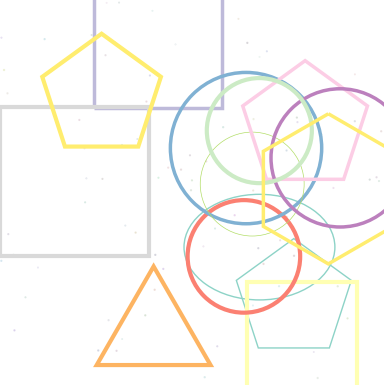[{"shape": "oval", "thickness": 1, "radius": 0.98, "center": [0.674, 0.358]}, {"shape": "pentagon", "thickness": 1, "radius": 0.79, "center": [0.763, 0.223]}, {"shape": "square", "thickness": 3, "radius": 0.72, "center": [0.785, 0.125]}, {"shape": "square", "thickness": 2.5, "radius": 0.83, "center": [0.411, 0.887]}, {"shape": "circle", "thickness": 3, "radius": 0.73, "center": [0.634, 0.334]}, {"shape": "circle", "thickness": 2.5, "radius": 0.98, "center": [0.639, 0.615]}, {"shape": "triangle", "thickness": 3, "radius": 0.85, "center": [0.399, 0.137]}, {"shape": "circle", "thickness": 0.5, "radius": 0.67, "center": [0.655, 0.522]}, {"shape": "pentagon", "thickness": 2.5, "radius": 0.85, "center": [0.792, 0.672]}, {"shape": "square", "thickness": 3, "radius": 0.97, "center": [0.193, 0.529]}, {"shape": "circle", "thickness": 2.5, "radius": 0.9, "center": [0.883, 0.59]}, {"shape": "circle", "thickness": 3, "radius": 0.68, "center": [0.674, 0.661]}, {"shape": "hexagon", "thickness": 2.5, "radius": 0.97, "center": [0.853, 0.51]}, {"shape": "pentagon", "thickness": 3, "radius": 0.81, "center": [0.264, 0.75]}]